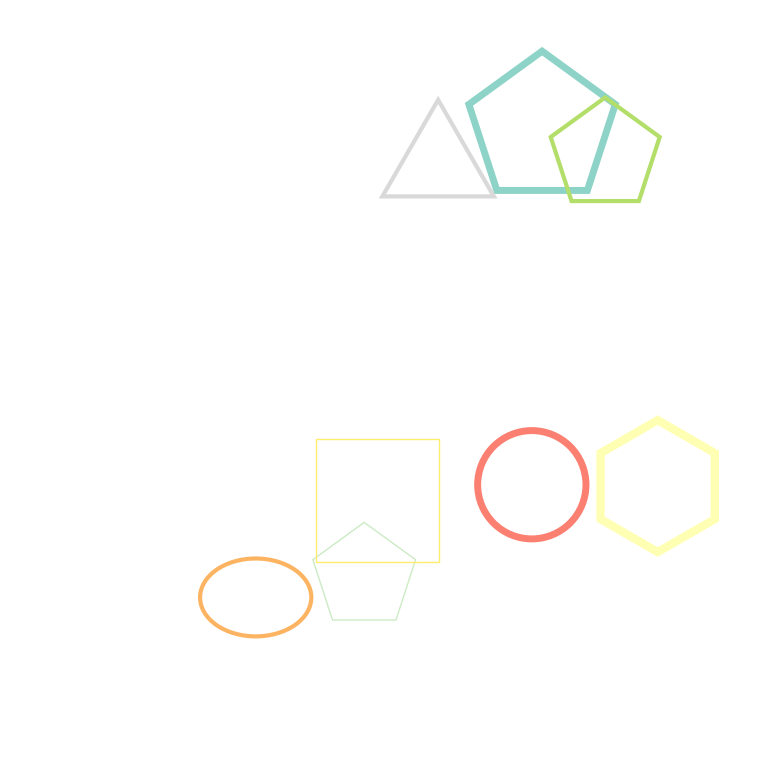[{"shape": "pentagon", "thickness": 2.5, "radius": 0.5, "center": [0.704, 0.834]}, {"shape": "hexagon", "thickness": 3, "radius": 0.43, "center": [0.854, 0.369]}, {"shape": "circle", "thickness": 2.5, "radius": 0.35, "center": [0.691, 0.37]}, {"shape": "oval", "thickness": 1.5, "radius": 0.36, "center": [0.332, 0.224]}, {"shape": "pentagon", "thickness": 1.5, "radius": 0.37, "center": [0.786, 0.799]}, {"shape": "triangle", "thickness": 1.5, "radius": 0.42, "center": [0.569, 0.787]}, {"shape": "pentagon", "thickness": 0.5, "radius": 0.35, "center": [0.473, 0.251]}, {"shape": "square", "thickness": 0.5, "radius": 0.4, "center": [0.491, 0.35]}]